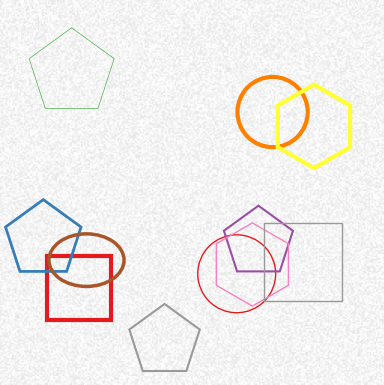[{"shape": "circle", "thickness": 1, "radius": 0.51, "center": [0.615, 0.289]}, {"shape": "square", "thickness": 3, "radius": 0.41, "center": [0.206, 0.252]}, {"shape": "pentagon", "thickness": 2, "radius": 0.52, "center": [0.112, 0.378]}, {"shape": "pentagon", "thickness": 0.5, "radius": 0.58, "center": [0.186, 0.812]}, {"shape": "pentagon", "thickness": 1.5, "radius": 0.47, "center": [0.671, 0.371]}, {"shape": "circle", "thickness": 3, "radius": 0.46, "center": [0.708, 0.709]}, {"shape": "hexagon", "thickness": 3, "radius": 0.54, "center": [0.816, 0.672]}, {"shape": "oval", "thickness": 2.5, "radius": 0.49, "center": [0.225, 0.324]}, {"shape": "hexagon", "thickness": 1, "radius": 0.54, "center": [0.656, 0.313]}, {"shape": "square", "thickness": 1, "radius": 0.51, "center": [0.786, 0.32]}, {"shape": "pentagon", "thickness": 1.5, "radius": 0.48, "center": [0.427, 0.114]}]